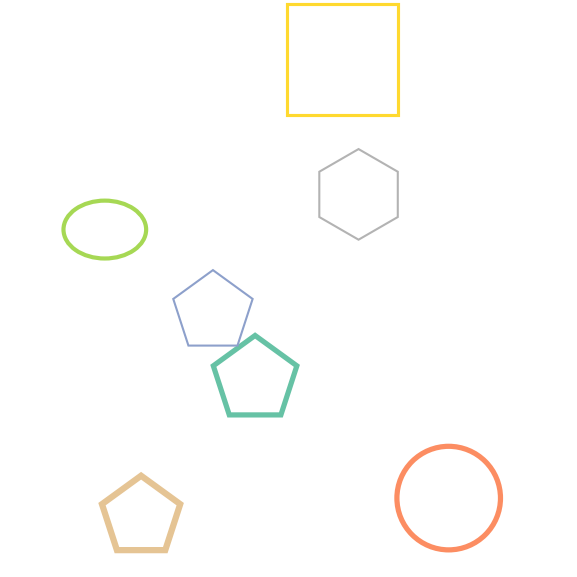[{"shape": "pentagon", "thickness": 2.5, "radius": 0.38, "center": [0.442, 0.342]}, {"shape": "circle", "thickness": 2.5, "radius": 0.45, "center": [0.777, 0.137]}, {"shape": "pentagon", "thickness": 1, "radius": 0.36, "center": [0.369, 0.459]}, {"shape": "oval", "thickness": 2, "radius": 0.36, "center": [0.182, 0.602]}, {"shape": "square", "thickness": 1.5, "radius": 0.48, "center": [0.593, 0.897]}, {"shape": "pentagon", "thickness": 3, "radius": 0.36, "center": [0.244, 0.104]}, {"shape": "hexagon", "thickness": 1, "radius": 0.39, "center": [0.621, 0.663]}]